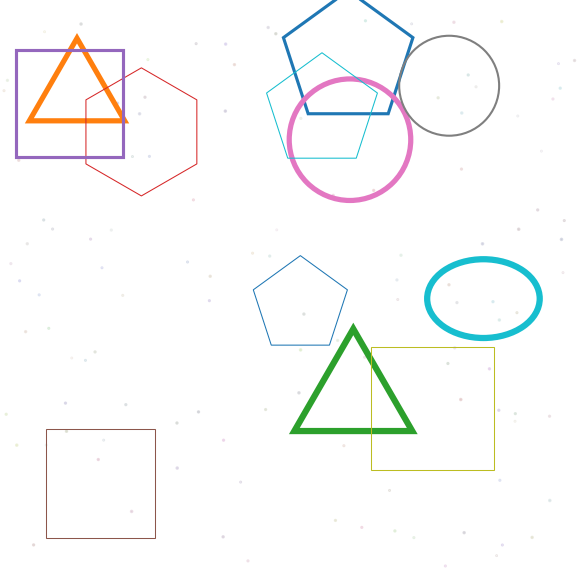[{"shape": "pentagon", "thickness": 0.5, "radius": 0.43, "center": [0.52, 0.471]}, {"shape": "pentagon", "thickness": 1.5, "radius": 0.59, "center": [0.603, 0.898]}, {"shape": "triangle", "thickness": 2.5, "radius": 0.48, "center": [0.133, 0.838]}, {"shape": "triangle", "thickness": 3, "radius": 0.59, "center": [0.612, 0.312]}, {"shape": "hexagon", "thickness": 0.5, "radius": 0.55, "center": [0.245, 0.771]}, {"shape": "square", "thickness": 1.5, "radius": 0.46, "center": [0.12, 0.82]}, {"shape": "square", "thickness": 0.5, "radius": 0.47, "center": [0.174, 0.162]}, {"shape": "circle", "thickness": 2.5, "radius": 0.53, "center": [0.606, 0.757]}, {"shape": "circle", "thickness": 1, "radius": 0.43, "center": [0.778, 0.851]}, {"shape": "square", "thickness": 0.5, "radius": 0.53, "center": [0.748, 0.292]}, {"shape": "oval", "thickness": 3, "radius": 0.49, "center": [0.837, 0.482]}, {"shape": "pentagon", "thickness": 0.5, "radius": 0.5, "center": [0.558, 0.807]}]